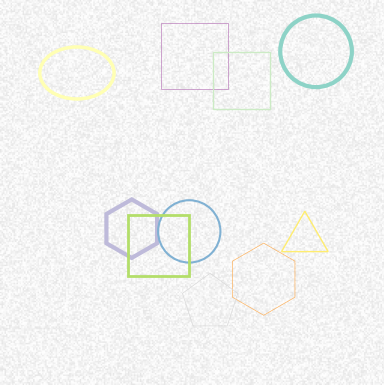[{"shape": "circle", "thickness": 3, "radius": 0.47, "center": [0.821, 0.867]}, {"shape": "oval", "thickness": 2.5, "radius": 0.48, "center": [0.2, 0.81]}, {"shape": "hexagon", "thickness": 3, "radius": 0.38, "center": [0.342, 0.406]}, {"shape": "circle", "thickness": 1.5, "radius": 0.4, "center": [0.492, 0.399]}, {"shape": "hexagon", "thickness": 0.5, "radius": 0.47, "center": [0.685, 0.275]}, {"shape": "square", "thickness": 2, "radius": 0.4, "center": [0.412, 0.362]}, {"shape": "pentagon", "thickness": 0.5, "radius": 0.38, "center": [0.546, 0.215]}, {"shape": "square", "thickness": 0.5, "radius": 0.43, "center": [0.505, 0.855]}, {"shape": "square", "thickness": 1, "radius": 0.37, "center": [0.627, 0.79]}, {"shape": "triangle", "thickness": 1, "radius": 0.35, "center": [0.792, 0.381]}]